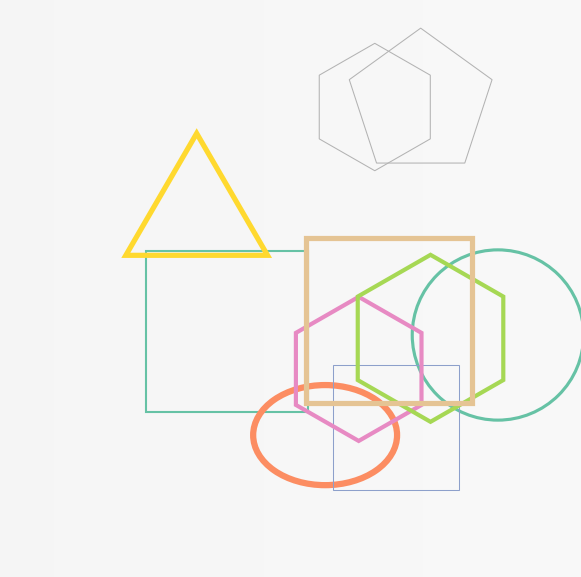[{"shape": "circle", "thickness": 1.5, "radius": 0.74, "center": [0.857, 0.419]}, {"shape": "square", "thickness": 1, "radius": 0.7, "center": [0.39, 0.426]}, {"shape": "oval", "thickness": 3, "radius": 0.62, "center": [0.559, 0.246]}, {"shape": "square", "thickness": 0.5, "radius": 0.54, "center": [0.682, 0.259]}, {"shape": "hexagon", "thickness": 2, "radius": 0.62, "center": [0.617, 0.36]}, {"shape": "hexagon", "thickness": 2, "radius": 0.72, "center": [0.741, 0.413]}, {"shape": "triangle", "thickness": 2.5, "radius": 0.7, "center": [0.338, 0.627]}, {"shape": "square", "thickness": 2.5, "radius": 0.71, "center": [0.669, 0.444]}, {"shape": "pentagon", "thickness": 0.5, "radius": 0.65, "center": [0.724, 0.821]}, {"shape": "hexagon", "thickness": 0.5, "radius": 0.55, "center": [0.645, 0.814]}]